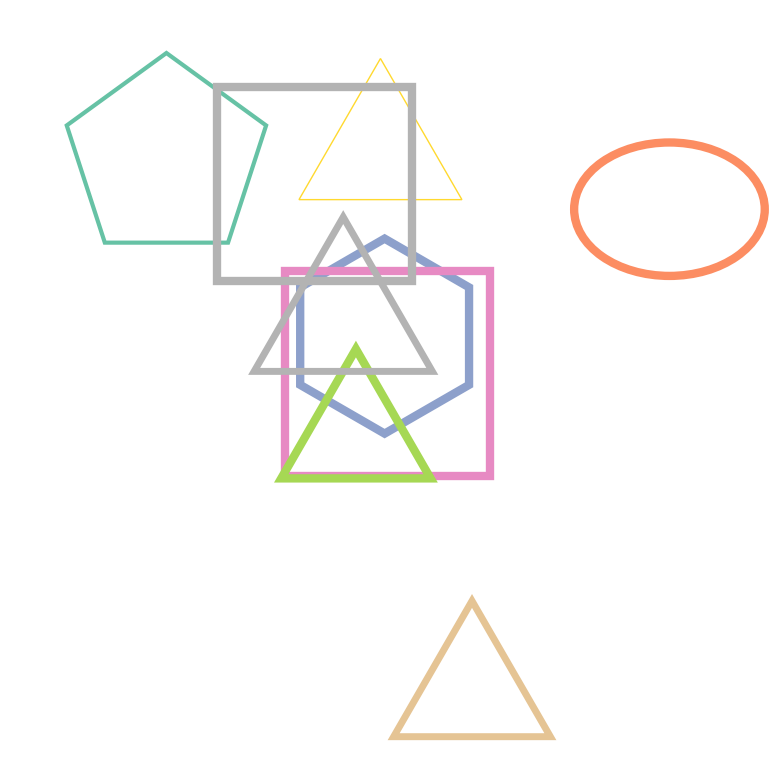[{"shape": "pentagon", "thickness": 1.5, "radius": 0.68, "center": [0.216, 0.795]}, {"shape": "oval", "thickness": 3, "radius": 0.62, "center": [0.869, 0.728]}, {"shape": "hexagon", "thickness": 3, "radius": 0.63, "center": [0.5, 0.563]}, {"shape": "square", "thickness": 3, "radius": 0.66, "center": [0.504, 0.515]}, {"shape": "triangle", "thickness": 3, "radius": 0.56, "center": [0.462, 0.435]}, {"shape": "triangle", "thickness": 0.5, "radius": 0.61, "center": [0.494, 0.802]}, {"shape": "triangle", "thickness": 2.5, "radius": 0.59, "center": [0.613, 0.102]}, {"shape": "triangle", "thickness": 2.5, "radius": 0.67, "center": [0.446, 0.584]}, {"shape": "square", "thickness": 3, "radius": 0.63, "center": [0.408, 0.761]}]